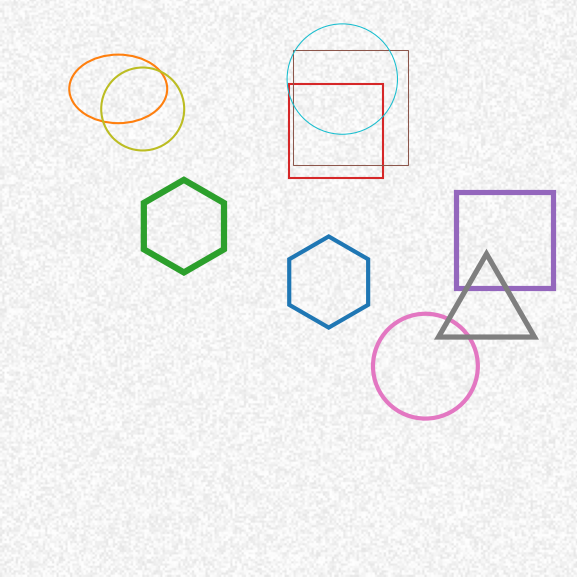[{"shape": "hexagon", "thickness": 2, "radius": 0.39, "center": [0.569, 0.511]}, {"shape": "oval", "thickness": 1, "radius": 0.42, "center": [0.205, 0.845]}, {"shape": "hexagon", "thickness": 3, "radius": 0.4, "center": [0.318, 0.608]}, {"shape": "square", "thickness": 1, "radius": 0.41, "center": [0.582, 0.773]}, {"shape": "square", "thickness": 2.5, "radius": 0.42, "center": [0.873, 0.583]}, {"shape": "square", "thickness": 0.5, "radius": 0.5, "center": [0.607, 0.813]}, {"shape": "circle", "thickness": 2, "radius": 0.45, "center": [0.737, 0.365]}, {"shape": "triangle", "thickness": 2.5, "radius": 0.48, "center": [0.842, 0.464]}, {"shape": "circle", "thickness": 1, "radius": 0.36, "center": [0.247, 0.81]}, {"shape": "circle", "thickness": 0.5, "radius": 0.48, "center": [0.593, 0.862]}]